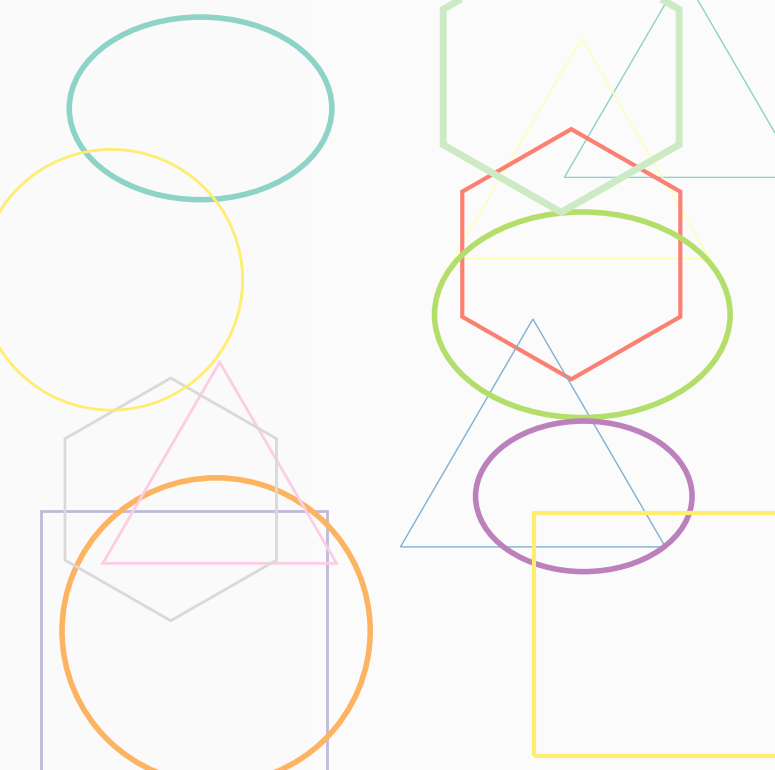[{"shape": "triangle", "thickness": 0.5, "radius": 0.88, "center": [0.881, 0.858]}, {"shape": "oval", "thickness": 2, "radius": 0.85, "center": [0.259, 0.859]}, {"shape": "triangle", "thickness": 0.5, "radius": 0.95, "center": [0.75, 0.76]}, {"shape": "square", "thickness": 1, "radius": 0.92, "center": [0.238, 0.151]}, {"shape": "hexagon", "thickness": 1.5, "radius": 0.81, "center": [0.737, 0.67]}, {"shape": "triangle", "thickness": 0.5, "radius": 0.99, "center": [0.688, 0.388]}, {"shape": "circle", "thickness": 2, "radius": 0.99, "center": [0.279, 0.181]}, {"shape": "oval", "thickness": 2, "radius": 0.95, "center": [0.751, 0.591]}, {"shape": "triangle", "thickness": 1, "radius": 0.87, "center": [0.283, 0.355]}, {"shape": "hexagon", "thickness": 1, "radius": 0.79, "center": [0.22, 0.351]}, {"shape": "oval", "thickness": 2, "radius": 0.7, "center": [0.753, 0.355]}, {"shape": "hexagon", "thickness": 2.5, "radius": 0.88, "center": [0.724, 0.9]}, {"shape": "circle", "thickness": 1, "radius": 0.85, "center": [0.144, 0.637]}, {"shape": "square", "thickness": 1.5, "radius": 0.79, "center": [0.846, 0.176]}]